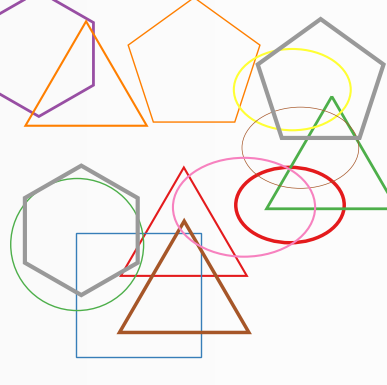[{"shape": "triangle", "thickness": 1.5, "radius": 0.94, "center": [0.474, 0.377]}, {"shape": "oval", "thickness": 2.5, "radius": 0.7, "center": [0.748, 0.467]}, {"shape": "square", "thickness": 1, "radius": 0.81, "center": [0.357, 0.233]}, {"shape": "circle", "thickness": 1, "radius": 0.86, "center": [0.199, 0.365]}, {"shape": "triangle", "thickness": 2, "radius": 0.97, "center": [0.856, 0.555]}, {"shape": "hexagon", "thickness": 2, "radius": 0.81, "center": [0.1, 0.86]}, {"shape": "triangle", "thickness": 1.5, "radius": 0.9, "center": [0.222, 0.764]}, {"shape": "pentagon", "thickness": 1, "radius": 0.89, "center": [0.501, 0.828]}, {"shape": "oval", "thickness": 1.5, "radius": 0.75, "center": [0.754, 0.767]}, {"shape": "triangle", "thickness": 2.5, "radius": 0.96, "center": [0.475, 0.233]}, {"shape": "oval", "thickness": 0.5, "radius": 0.75, "center": [0.775, 0.616]}, {"shape": "oval", "thickness": 1.5, "radius": 0.92, "center": [0.63, 0.462]}, {"shape": "pentagon", "thickness": 3, "radius": 0.85, "center": [0.827, 0.78]}, {"shape": "hexagon", "thickness": 3, "radius": 0.84, "center": [0.21, 0.402]}]